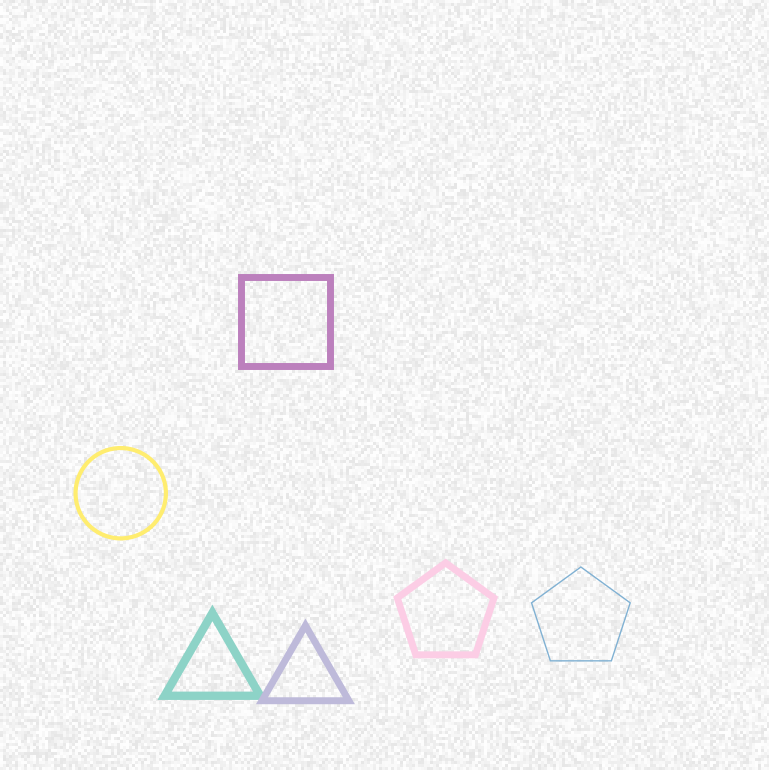[{"shape": "triangle", "thickness": 3, "radius": 0.36, "center": [0.276, 0.132]}, {"shape": "triangle", "thickness": 2.5, "radius": 0.33, "center": [0.397, 0.123]}, {"shape": "pentagon", "thickness": 0.5, "radius": 0.34, "center": [0.754, 0.196]}, {"shape": "pentagon", "thickness": 2.5, "radius": 0.33, "center": [0.579, 0.203]}, {"shape": "square", "thickness": 2.5, "radius": 0.29, "center": [0.371, 0.582]}, {"shape": "circle", "thickness": 1.5, "radius": 0.29, "center": [0.157, 0.359]}]